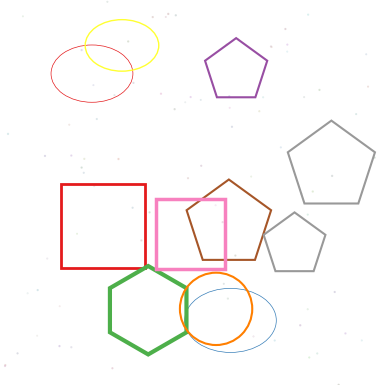[{"shape": "oval", "thickness": 0.5, "radius": 0.53, "center": [0.239, 0.809]}, {"shape": "square", "thickness": 2, "radius": 0.55, "center": [0.267, 0.413]}, {"shape": "oval", "thickness": 0.5, "radius": 0.59, "center": [0.599, 0.168]}, {"shape": "hexagon", "thickness": 3, "radius": 0.57, "center": [0.385, 0.194]}, {"shape": "pentagon", "thickness": 1.5, "radius": 0.42, "center": [0.613, 0.816]}, {"shape": "circle", "thickness": 1.5, "radius": 0.47, "center": [0.561, 0.198]}, {"shape": "oval", "thickness": 1, "radius": 0.48, "center": [0.317, 0.882]}, {"shape": "pentagon", "thickness": 1.5, "radius": 0.58, "center": [0.594, 0.418]}, {"shape": "square", "thickness": 2.5, "radius": 0.45, "center": [0.495, 0.392]}, {"shape": "pentagon", "thickness": 1.5, "radius": 0.42, "center": [0.765, 0.364]}, {"shape": "pentagon", "thickness": 1.5, "radius": 0.6, "center": [0.861, 0.568]}]